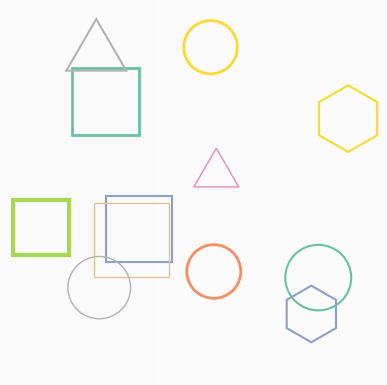[{"shape": "circle", "thickness": 1.5, "radius": 0.43, "center": [0.821, 0.279]}, {"shape": "square", "thickness": 2, "radius": 0.44, "center": [0.273, 0.737]}, {"shape": "circle", "thickness": 2, "radius": 0.35, "center": [0.552, 0.295]}, {"shape": "square", "thickness": 1.5, "radius": 0.43, "center": [0.359, 0.405]}, {"shape": "hexagon", "thickness": 1.5, "radius": 0.37, "center": [0.803, 0.185]}, {"shape": "triangle", "thickness": 1, "radius": 0.33, "center": [0.558, 0.548]}, {"shape": "square", "thickness": 3, "radius": 0.36, "center": [0.105, 0.409]}, {"shape": "hexagon", "thickness": 1.5, "radius": 0.43, "center": [0.898, 0.692]}, {"shape": "circle", "thickness": 2, "radius": 0.35, "center": [0.543, 0.877]}, {"shape": "square", "thickness": 1, "radius": 0.48, "center": [0.339, 0.376]}, {"shape": "triangle", "thickness": 1.5, "radius": 0.45, "center": [0.248, 0.861]}, {"shape": "circle", "thickness": 1, "radius": 0.4, "center": [0.256, 0.253]}]